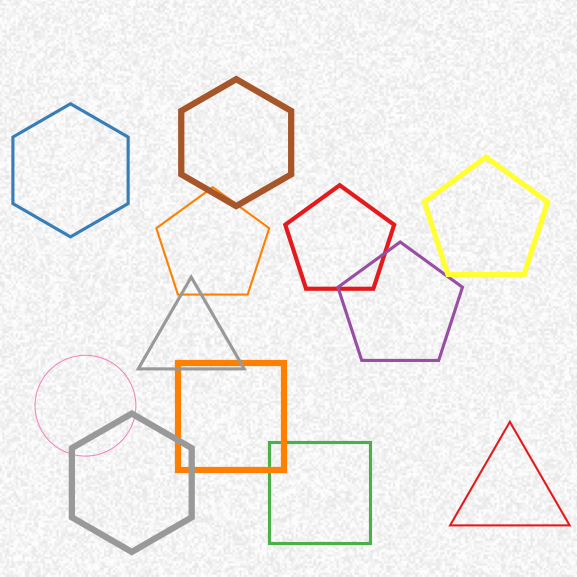[{"shape": "pentagon", "thickness": 2, "radius": 0.5, "center": [0.588, 0.579]}, {"shape": "triangle", "thickness": 1, "radius": 0.6, "center": [0.883, 0.149]}, {"shape": "hexagon", "thickness": 1.5, "radius": 0.58, "center": [0.122, 0.704]}, {"shape": "square", "thickness": 1.5, "radius": 0.44, "center": [0.553, 0.147]}, {"shape": "pentagon", "thickness": 1.5, "radius": 0.57, "center": [0.693, 0.467]}, {"shape": "pentagon", "thickness": 1, "radius": 0.51, "center": [0.368, 0.572]}, {"shape": "square", "thickness": 3, "radius": 0.46, "center": [0.4, 0.278]}, {"shape": "pentagon", "thickness": 2.5, "radius": 0.56, "center": [0.842, 0.615]}, {"shape": "hexagon", "thickness": 3, "radius": 0.55, "center": [0.409, 0.752]}, {"shape": "circle", "thickness": 0.5, "radius": 0.44, "center": [0.148, 0.297]}, {"shape": "triangle", "thickness": 1.5, "radius": 0.53, "center": [0.331, 0.413]}, {"shape": "hexagon", "thickness": 3, "radius": 0.6, "center": [0.228, 0.163]}]